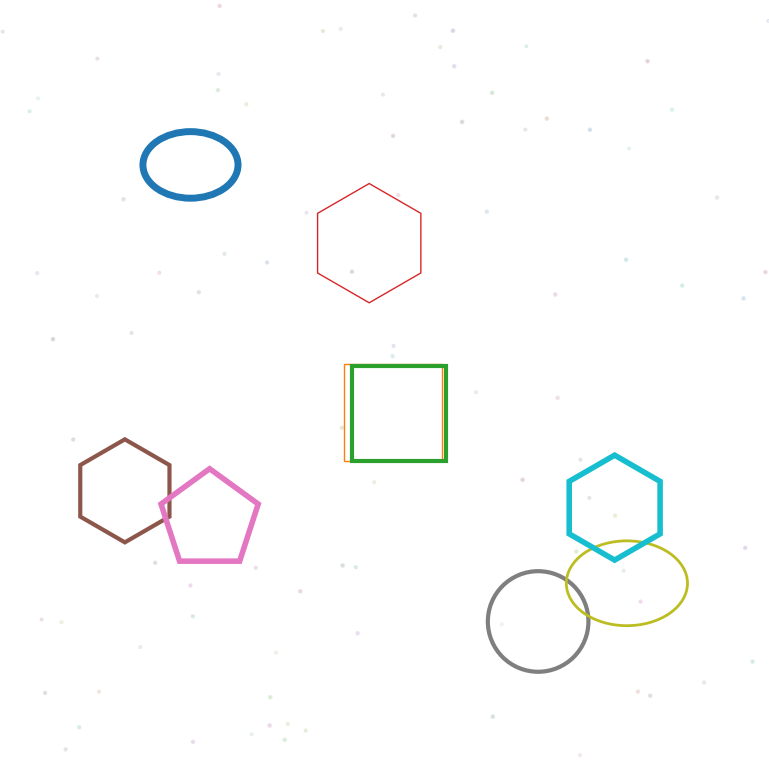[{"shape": "oval", "thickness": 2.5, "radius": 0.31, "center": [0.247, 0.786]}, {"shape": "square", "thickness": 0.5, "radius": 0.32, "center": [0.51, 0.464]}, {"shape": "square", "thickness": 1.5, "radius": 0.31, "center": [0.518, 0.463]}, {"shape": "hexagon", "thickness": 0.5, "radius": 0.39, "center": [0.48, 0.684]}, {"shape": "hexagon", "thickness": 1.5, "radius": 0.33, "center": [0.162, 0.363]}, {"shape": "pentagon", "thickness": 2, "radius": 0.33, "center": [0.272, 0.325]}, {"shape": "circle", "thickness": 1.5, "radius": 0.33, "center": [0.699, 0.193]}, {"shape": "oval", "thickness": 1, "radius": 0.39, "center": [0.814, 0.243]}, {"shape": "hexagon", "thickness": 2, "radius": 0.34, "center": [0.798, 0.341]}]